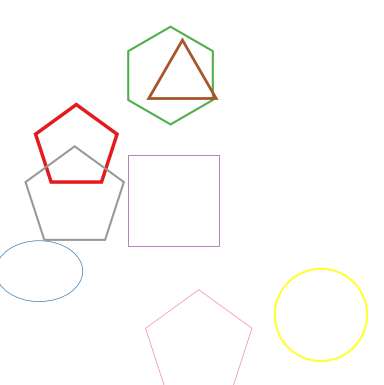[{"shape": "pentagon", "thickness": 2.5, "radius": 0.56, "center": [0.198, 0.617]}, {"shape": "oval", "thickness": 0.5, "radius": 0.56, "center": [0.102, 0.296]}, {"shape": "hexagon", "thickness": 1.5, "radius": 0.63, "center": [0.443, 0.804]}, {"shape": "square", "thickness": 0.5, "radius": 0.59, "center": [0.45, 0.479]}, {"shape": "circle", "thickness": 1.5, "radius": 0.6, "center": [0.834, 0.182]}, {"shape": "triangle", "thickness": 2, "radius": 0.51, "center": [0.474, 0.795]}, {"shape": "pentagon", "thickness": 0.5, "radius": 0.73, "center": [0.516, 0.102]}, {"shape": "pentagon", "thickness": 1.5, "radius": 0.67, "center": [0.194, 0.486]}]